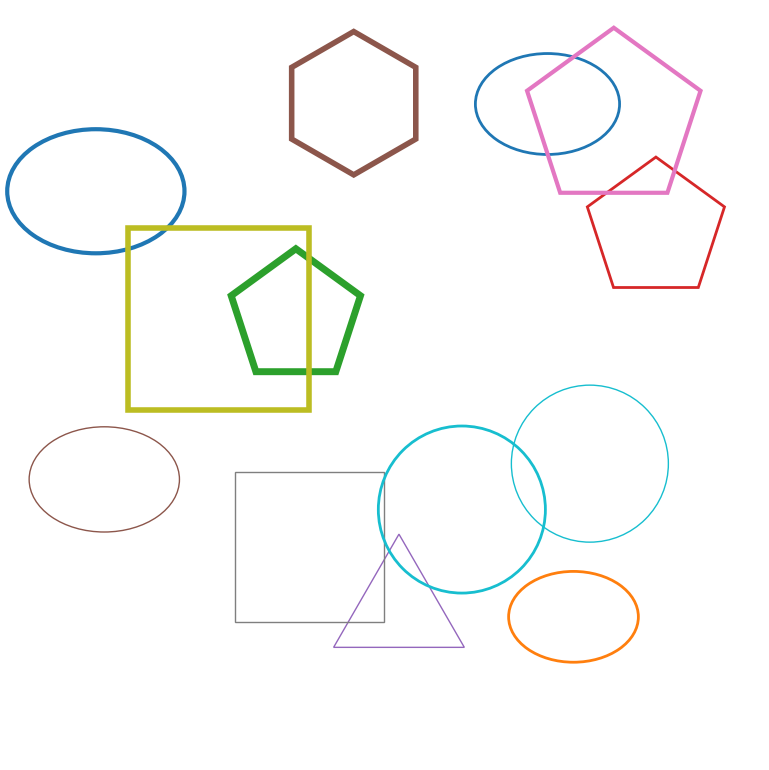[{"shape": "oval", "thickness": 1, "radius": 0.47, "center": [0.711, 0.865]}, {"shape": "oval", "thickness": 1.5, "radius": 0.58, "center": [0.124, 0.752]}, {"shape": "oval", "thickness": 1, "radius": 0.42, "center": [0.745, 0.199]}, {"shape": "pentagon", "thickness": 2.5, "radius": 0.44, "center": [0.384, 0.589]}, {"shape": "pentagon", "thickness": 1, "radius": 0.47, "center": [0.852, 0.702]}, {"shape": "triangle", "thickness": 0.5, "radius": 0.49, "center": [0.518, 0.208]}, {"shape": "oval", "thickness": 0.5, "radius": 0.49, "center": [0.135, 0.377]}, {"shape": "hexagon", "thickness": 2, "radius": 0.47, "center": [0.459, 0.866]}, {"shape": "pentagon", "thickness": 1.5, "radius": 0.59, "center": [0.797, 0.845]}, {"shape": "square", "thickness": 0.5, "radius": 0.49, "center": [0.402, 0.289]}, {"shape": "square", "thickness": 2, "radius": 0.59, "center": [0.284, 0.586]}, {"shape": "circle", "thickness": 1, "radius": 0.54, "center": [0.6, 0.338]}, {"shape": "circle", "thickness": 0.5, "radius": 0.51, "center": [0.766, 0.398]}]